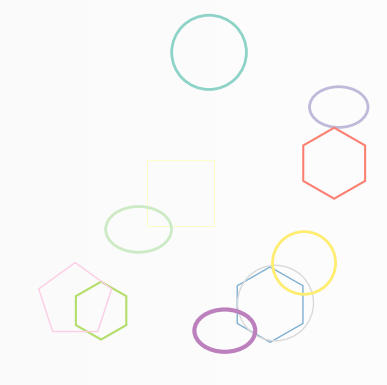[{"shape": "circle", "thickness": 2, "radius": 0.48, "center": [0.54, 0.864]}, {"shape": "square", "thickness": 0.5, "radius": 0.43, "center": [0.466, 0.5]}, {"shape": "oval", "thickness": 2, "radius": 0.38, "center": [0.874, 0.722]}, {"shape": "hexagon", "thickness": 1.5, "radius": 0.46, "center": [0.862, 0.576]}, {"shape": "hexagon", "thickness": 1, "radius": 0.49, "center": [0.697, 0.209]}, {"shape": "hexagon", "thickness": 1.5, "radius": 0.38, "center": [0.261, 0.193]}, {"shape": "pentagon", "thickness": 1, "radius": 0.49, "center": [0.194, 0.219]}, {"shape": "circle", "thickness": 1, "radius": 0.49, "center": [0.711, 0.213]}, {"shape": "oval", "thickness": 3, "radius": 0.39, "center": [0.58, 0.141]}, {"shape": "oval", "thickness": 2, "radius": 0.42, "center": [0.358, 0.404]}, {"shape": "circle", "thickness": 2, "radius": 0.41, "center": [0.785, 0.317]}]